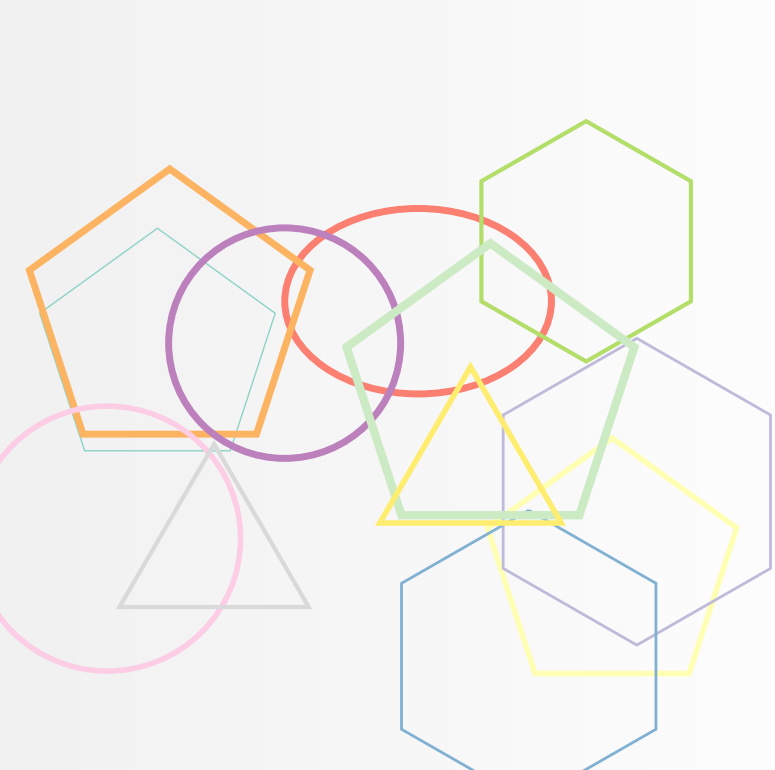[{"shape": "pentagon", "thickness": 0.5, "radius": 0.8, "center": [0.203, 0.544]}, {"shape": "pentagon", "thickness": 2, "radius": 0.85, "center": [0.79, 0.262]}, {"shape": "hexagon", "thickness": 1, "radius": 1.0, "center": [0.822, 0.361]}, {"shape": "oval", "thickness": 2.5, "radius": 0.86, "center": [0.539, 0.609]}, {"shape": "hexagon", "thickness": 1, "radius": 0.95, "center": [0.682, 0.148]}, {"shape": "pentagon", "thickness": 2.5, "radius": 0.95, "center": [0.219, 0.59]}, {"shape": "hexagon", "thickness": 1.5, "radius": 0.78, "center": [0.756, 0.687]}, {"shape": "circle", "thickness": 2, "radius": 0.86, "center": [0.138, 0.301]}, {"shape": "triangle", "thickness": 1.5, "radius": 0.71, "center": [0.276, 0.282]}, {"shape": "circle", "thickness": 2.5, "radius": 0.75, "center": [0.367, 0.554]}, {"shape": "pentagon", "thickness": 3, "radius": 0.98, "center": [0.633, 0.489]}, {"shape": "triangle", "thickness": 2, "radius": 0.68, "center": [0.607, 0.388]}]